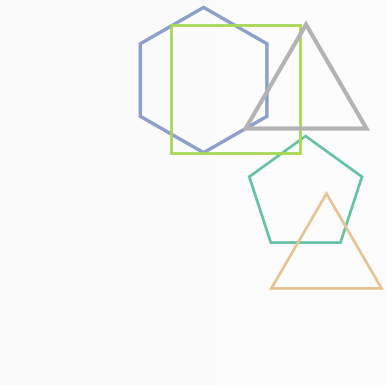[{"shape": "pentagon", "thickness": 2, "radius": 0.76, "center": [0.789, 0.494]}, {"shape": "hexagon", "thickness": 2.5, "radius": 0.94, "center": [0.525, 0.792]}, {"shape": "square", "thickness": 2, "radius": 0.83, "center": [0.609, 0.77]}, {"shape": "triangle", "thickness": 2, "radius": 0.82, "center": [0.843, 0.333]}, {"shape": "triangle", "thickness": 3, "radius": 0.9, "center": [0.79, 0.756]}]